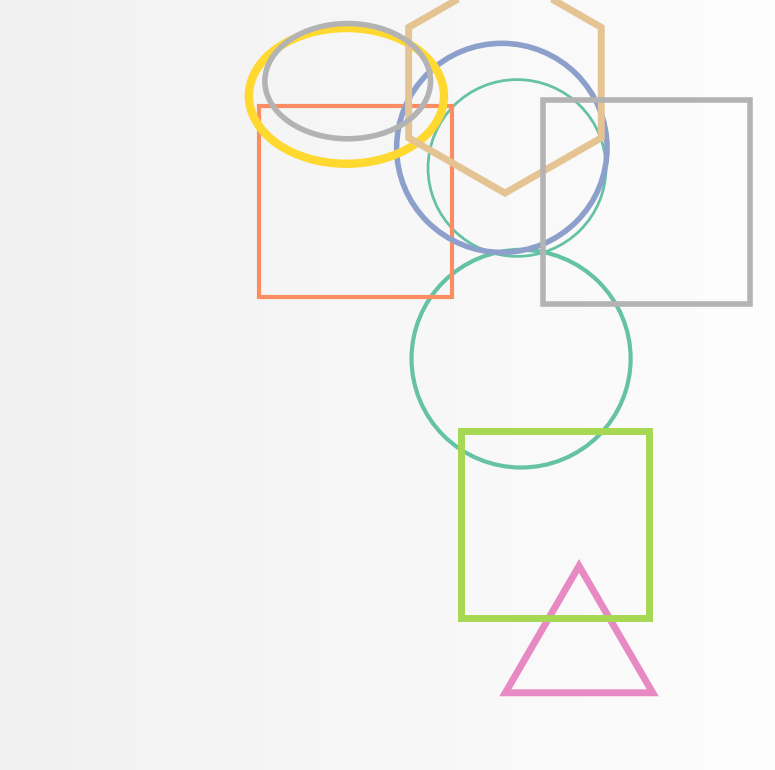[{"shape": "circle", "thickness": 1, "radius": 0.57, "center": [0.667, 0.782]}, {"shape": "circle", "thickness": 1.5, "radius": 0.71, "center": [0.672, 0.534]}, {"shape": "square", "thickness": 1.5, "radius": 0.62, "center": [0.459, 0.738]}, {"shape": "circle", "thickness": 2, "radius": 0.68, "center": [0.648, 0.808]}, {"shape": "triangle", "thickness": 2.5, "radius": 0.55, "center": [0.747, 0.155]}, {"shape": "square", "thickness": 2.5, "radius": 0.61, "center": [0.716, 0.319]}, {"shape": "oval", "thickness": 3, "radius": 0.63, "center": [0.447, 0.875]}, {"shape": "hexagon", "thickness": 2.5, "radius": 0.72, "center": [0.652, 0.893]}, {"shape": "square", "thickness": 2, "radius": 0.66, "center": [0.834, 0.738]}, {"shape": "oval", "thickness": 2, "radius": 0.53, "center": [0.449, 0.895]}]